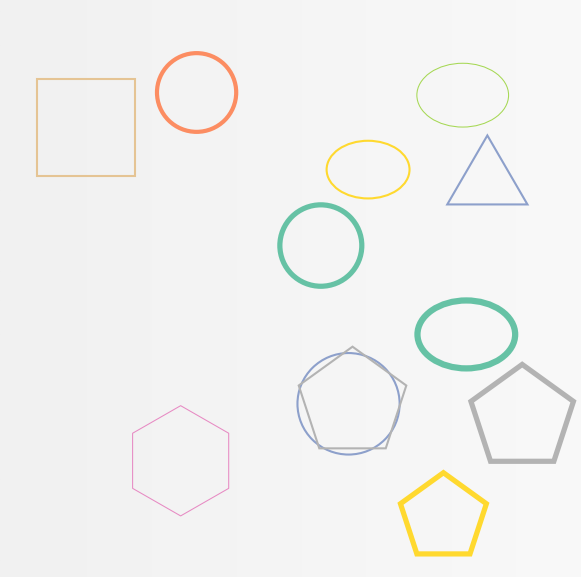[{"shape": "oval", "thickness": 3, "radius": 0.42, "center": [0.802, 0.42]}, {"shape": "circle", "thickness": 2.5, "radius": 0.35, "center": [0.552, 0.574]}, {"shape": "circle", "thickness": 2, "radius": 0.34, "center": [0.338, 0.839]}, {"shape": "circle", "thickness": 1, "radius": 0.44, "center": [0.6, 0.3]}, {"shape": "triangle", "thickness": 1, "radius": 0.4, "center": [0.838, 0.685]}, {"shape": "hexagon", "thickness": 0.5, "radius": 0.48, "center": [0.311, 0.201]}, {"shape": "oval", "thickness": 0.5, "radius": 0.39, "center": [0.796, 0.834]}, {"shape": "pentagon", "thickness": 2.5, "radius": 0.39, "center": [0.763, 0.103]}, {"shape": "oval", "thickness": 1, "radius": 0.36, "center": [0.633, 0.705]}, {"shape": "square", "thickness": 1, "radius": 0.42, "center": [0.148, 0.778]}, {"shape": "pentagon", "thickness": 1, "radius": 0.49, "center": [0.606, 0.302]}, {"shape": "pentagon", "thickness": 2.5, "radius": 0.46, "center": [0.898, 0.275]}]